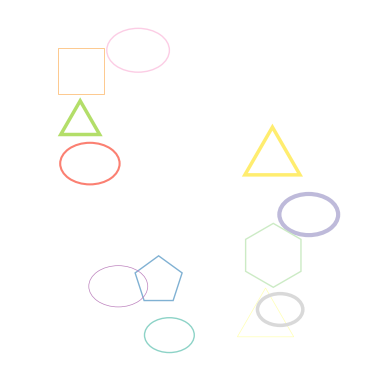[{"shape": "oval", "thickness": 1, "radius": 0.32, "center": [0.44, 0.13]}, {"shape": "triangle", "thickness": 0.5, "radius": 0.42, "center": [0.69, 0.167]}, {"shape": "oval", "thickness": 3, "radius": 0.38, "center": [0.802, 0.443]}, {"shape": "oval", "thickness": 1.5, "radius": 0.39, "center": [0.234, 0.575]}, {"shape": "pentagon", "thickness": 1, "radius": 0.32, "center": [0.412, 0.271]}, {"shape": "square", "thickness": 0.5, "radius": 0.3, "center": [0.21, 0.816]}, {"shape": "triangle", "thickness": 2.5, "radius": 0.29, "center": [0.208, 0.68]}, {"shape": "oval", "thickness": 1, "radius": 0.41, "center": [0.359, 0.869]}, {"shape": "oval", "thickness": 2.5, "radius": 0.29, "center": [0.728, 0.196]}, {"shape": "oval", "thickness": 0.5, "radius": 0.38, "center": [0.307, 0.256]}, {"shape": "hexagon", "thickness": 1, "radius": 0.41, "center": [0.71, 0.337]}, {"shape": "triangle", "thickness": 2.5, "radius": 0.41, "center": [0.708, 0.587]}]